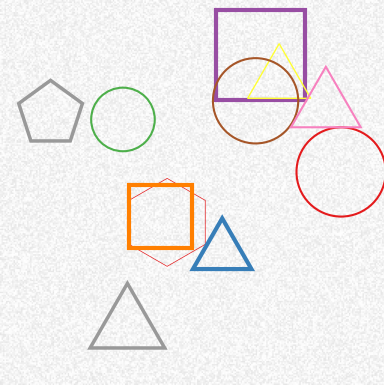[{"shape": "circle", "thickness": 1.5, "radius": 0.58, "center": [0.886, 0.553]}, {"shape": "hexagon", "thickness": 0.5, "radius": 0.57, "center": [0.434, 0.422]}, {"shape": "triangle", "thickness": 3, "radius": 0.44, "center": [0.577, 0.345]}, {"shape": "circle", "thickness": 1.5, "radius": 0.41, "center": [0.319, 0.69]}, {"shape": "square", "thickness": 3, "radius": 0.58, "center": [0.676, 0.857]}, {"shape": "square", "thickness": 3, "radius": 0.41, "center": [0.416, 0.437]}, {"shape": "triangle", "thickness": 1, "radius": 0.47, "center": [0.725, 0.792]}, {"shape": "circle", "thickness": 1.5, "radius": 0.55, "center": [0.664, 0.738]}, {"shape": "triangle", "thickness": 1.5, "radius": 0.52, "center": [0.846, 0.722]}, {"shape": "pentagon", "thickness": 2.5, "radius": 0.43, "center": [0.131, 0.704]}, {"shape": "triangle", "thickness": 2.5, "radius": 0.56, "center": [0.331, 0.152]}]